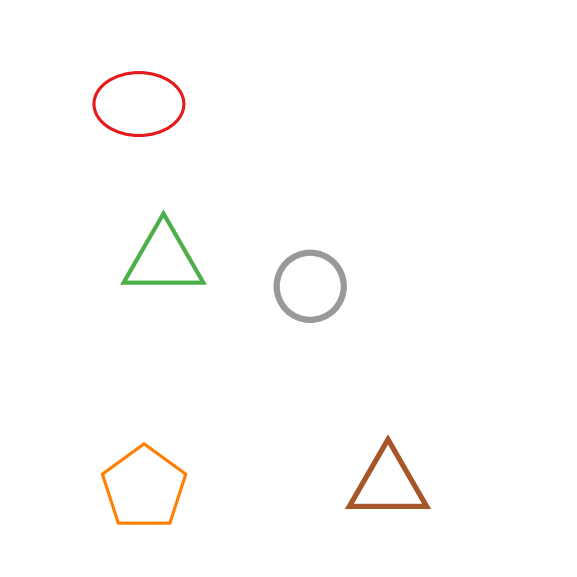[{"shape": "oval", "thickness": 1.5, "radius": 0.39, "center": [0.241, 0.819]}, {"shape": "triangle", "thickness": 2, "radius": 0.4, "center": [0.283, 0.55]}, {"shape": "pentagon", "thickness": 1.5, "radius": 0.38, "center": [0.25, 0.155]}, {"shape": "triangle", "thickness": 2.5, "radius": 0.39, "center": [0.672, 0.161]}, {"shape": "circle", "thickness": 3, "radius": 0.29, "center": [0.537, 0.503]}]